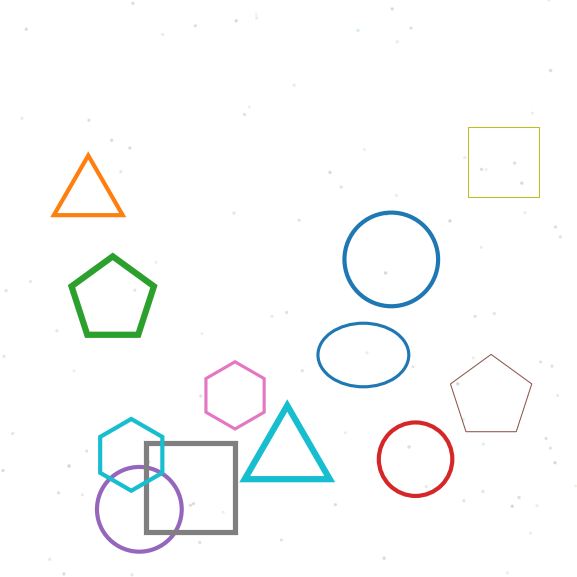[{"shape": "oval", "thickness": 1.5, "radius": 0.39, "center": [0.629, 0.384]}, {"shape": "circle", "thickness": 2, "radius": 0.41, "center": [0.678, 0.55]}, {"shape": "triangle", "thickness": 2, "radius": 0.34, "center": [0.153, 0.661]}, {"shape": "pentagon", "thickness": 3, "radius": 0.38, "center": [0.195, 0.48]}, {"shape": "circle", "thickness": 2, "radius": 0.32, "center": [0.72, 0.204]}, {"shape": "circle", "thickness": 2, "radius": 0.37, "center": [0.241, 0.117]}, {"shape": "pentagon", "thickness": 0.5, "radius": 0.37, "center": [0.85, 0.311]}, {"shape": "hexagon", "thickness": 1.5, "radius": 0.29, "center": [0.407, 0.314]}, {"shape": "square", "thickness": 2.5, "radius": 0.38, "center": [0.33, 0.155]}, {"shape": "square", "thickness": 0.5, "radius": 0.3, "center": [0.872, 0.718]}, {"shape": "hexagon", "thickness": 2, "radius": 0.31, "center": [0.227, 0.212]}, {"shape": "triangle", "thickness": 3, "radius": 0.43, "center": [0.497, 0.212]}]